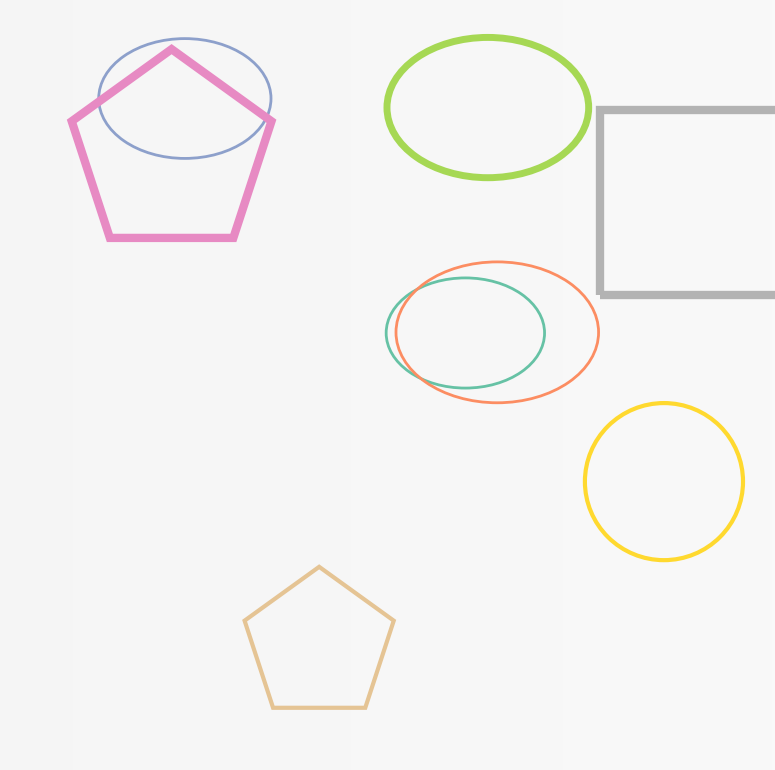[{"shape": "oval", "thickness": 1, "radius": 0.51, "center": [0.6, 0.568]}, {"shape": "oval", "thickness": 1, "radius": 0.65, "center": [0.642, 0.568]}, {"shape": "oval", "thickness": 1, "radius": 0.56, "center": [0.239, 0.872]}, {"shape": "pentagon", "thickness": 3, "radius": 0.68, "center": [0.221, 0.801]}, {"shape": "oval", "thickness": 2.5, "radius": 0.65, "center": [0.629, 0.86]}, {"shape": "circle", "thickness": 1.5, "radius": 0.51, "center": [0.857, 0.375]}, {"shape": "pentagon", "thickness": 1.5, "radius": 0.51, "center": [0.412, 0.163]}, {"shape": "square", "thickness": 3, "radius": 0.6, "center": [0.895, 0.737]}]